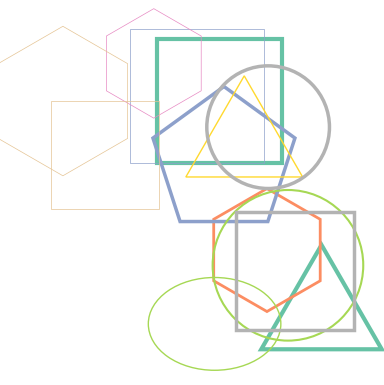[{"shape": "triangle", "thickness": 3, "radius": 0.9, "center": [0.835, 0.183]}, {"shape": "square", "thickness": 3, "radius": 0.81, "center": [0.57, 0.738]}, {"shape": "hexagon", "thickness": 2, "radius": 0.8, "center": [0.693, 0.351]}, {"shape": "square", "thickness": 0.5, "radius": 0.87, "center": [0.512, 0.751]}, {"shape": "pentagon", "thickness": 2.5, "radius": 0.97, "center": [0.582, 0.581]}, {"shape": "hexagon", "thickness": 0.5, "radius": 0.71, "center": [0.399, 0.835]}, {"shape": "oval", "thickness": 1, "radius": 0.86, "center": [0.557, 0.159]}, {"shape": "circle", "thickness": 1.5, "radius": 0.98, "center": [0.748, 0.311]}, {"shape": "triangle", "thickness": 1, "radius": 0.88, "center": [0.634, 0.628]}, {"shape": "hexagon", "thickness": 0.5, "radius": 0.97, "center": [0.163, 0.738]}, {"shape": "square", "thickness": 0.5, "radius": 0.7, "center": [0.273, 0.598]}, {"shape": "square", "thickness": 2.5, "radius": 0.77, "center": [0.766, 0.295]}, {"shape": "circle", "thickness": 2.5, "radius": 0.8, "center": [0.696, 0.67]}]